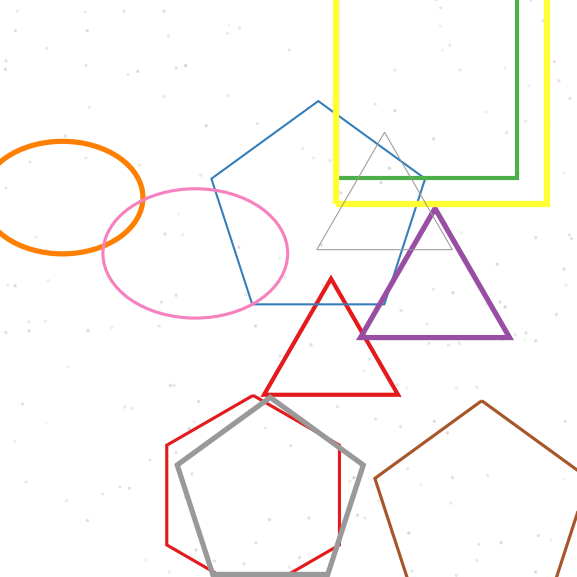[{"shape": "hexagon", "thickness": 1.5, "radius": 0.86, "center": [0.438, 0.142]}, {"shape": "triangle", "thickness": 2, "radius": 0.67, "center": [0.573, 0.383]}, {"shape": "pentagon", "thickness": 1, "radius": 0.97, "center": [0.551, 0.63]}, {"shape": "square", "thickness": 2, "radius": 0.78, "center": [0.74, 0.847]}, {"shape": "triangle", "thickness": 2.5, "radius": 0.75, "center": [0.753, 0.489]}, {"shape": "oval", "thickness": 2.5, "radius": 0.7, "center": [0.108, 0.657]}, {"shape": "square", "thickness": 3, "radius": 0.91, "center": [0.764, 0.828]}, {"shape": "pentagon", "thickness": 1.5, "radius": 0.97, "center": [0.834, 0.111]}, {"shape": "oval", "thickness": 1.5, "radius": 0.8, "center": [0.338, 0.56]}, {"shape": "pentagon", "thickness": 2.5, "radius": 0.85, "center": [0.468, 0.142]}, {"shape": "triangle", "thickness": 0.5, "radius": 0.68, "center": [0.666, 0.635]}]